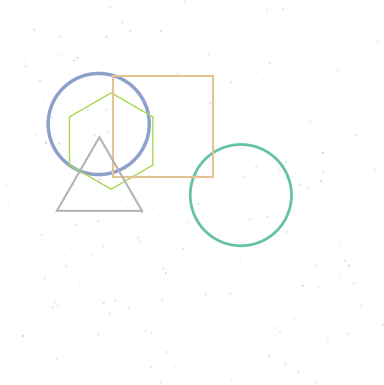[{"shape": "circle", "thickness": 2, "radius": 0.66, "center": [0.626, 0.493]}, {"shape": "circle", "thickness": 2.5, "radius": 0.66, "center": [0.256, 0.678]}, {"shape": "hexagon", "thickness": 1, "radius": 0.63, "center": [0.289, 0.634]}, {"shape": "square", "thickness": 1.5, "radius": 0.65, "center": [0.423, 0.671]}, {"shape": "triangle", "thickness": 1.5, "radius": 0.64, "center": [0.258, 0.516]}]